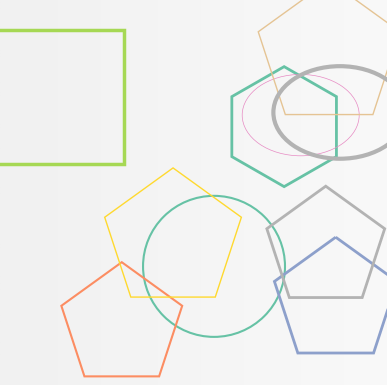[{"shape": "hexagon", "thickness": 2, "radius": 0.78, "center": [0.733, 0.671]}, {"shape": "circle", "thickness": 1.5, "radius": 0.92, "center": [0.552, 0.308]}, {"shape": "pentagon", "thickness": 1.5, "radius": 0.82, "center": [0.314, 0.155]}, {"shape": "pentagon", "thickness": 2, "radius": 0.83, "center": [0.866, 0.218]}, {"shape": "oval", "thickness": 0.5, "radius": 0.75, "center": [0.776, 0.701]}, {"shape": "square", "thickness": 2.5, "radius": 0.87, "center": [0.147, 0.748]}, {"shape": "pentagon", "thickness": 1, "radius": 0.93, "center": [0.447, 0.378]}, {"shape": "pentagon", "thickness": 1, "radius": 0.96, "center": [0.849, 0.858]}, {"shape": "oval", "thickness": 3, "radius": 0.86, "center": [0.877, 0.708]}, {"shape": "pentagon", "thickness": 2, "radius": 0.8, "center": [0.841, 0.357]}]